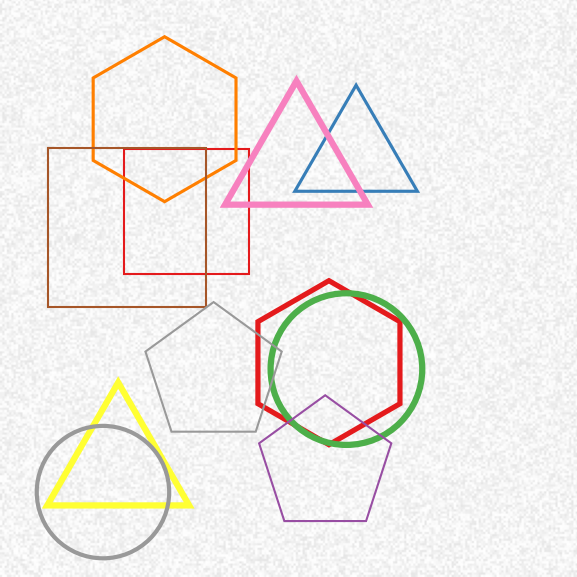[{"shape": "square", "thickness": 1, "radius": 0.54, "center": [0.323, 0.633]}, {"shape": "hexagon", "thickness": 2.5, "radius": 0.71, "center": [0.57, 0.371]}, {"shape": "triangle", "thickness": 1.5, "radius": 0.61, "center": [0.617, 0.729]}, {"shape": "circle", "thickness": 3, "radius": 0.66, "center": [0.6, 0.36]}, {"shape": "pentagon", "thickness": 1, "radius": 0.6, "center": [0.563, 0.194]}, {"shape": "hexagon", "thickness": 1.5, "radius": 0.71, "center": [0.285, 0.793]}, {"shape": "triangle", "thickness": 3, "radius": 0.71, "center": [0.205, 0.195]}, {"shape": "square", "thickness": 1, "radius": 0.69, "center": [0.22, 0.605]}, {"shape": "triangle", "thickness": 3, "radius": 0.71, "center": [0.513, 0.716]}, {"shape": "pentagon", "thickness": 1, "radius": 0.62, "center": [0.37, 0.352]}, {"shape": "circle", "thickness": 2, "radius": 0.57, "center": [0.178, 0.147]}]